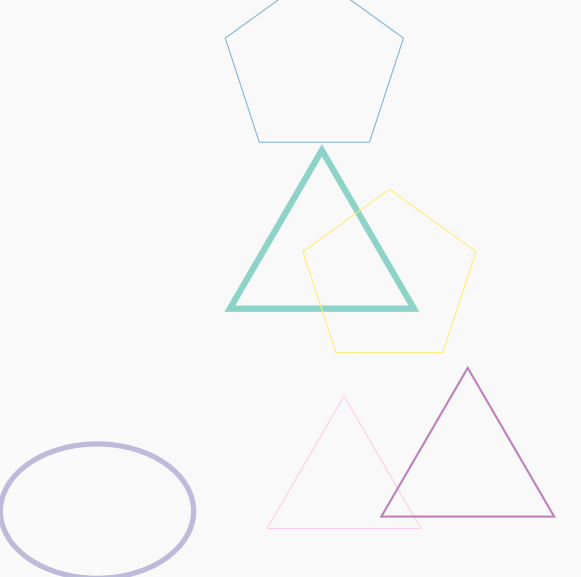[{"shape": "triangle", "thickness": 3, "radius": 0.91, "center": [0.554, 0.556]}, {"shape": "oval", "thickness": 2.5, "radius": 0.83, "center": [0.167, 0.114]}, {"shape": "pentagon", "thickness": 0.5, "radius": 0.81, "center": [0.541, 0.883]}, {"shape": "triangle", "thickness": 0.5, "radius": 0.76, "center": [0.592, 0.16]}, {"shape": "triangle", "thickness": 1, "radius": 0.86, "center": [0.805, 0.19]}, {"shape": "pentagon", "thickness": 0.5, "radius": 0.78, "center": [0.67, 0.515]}]